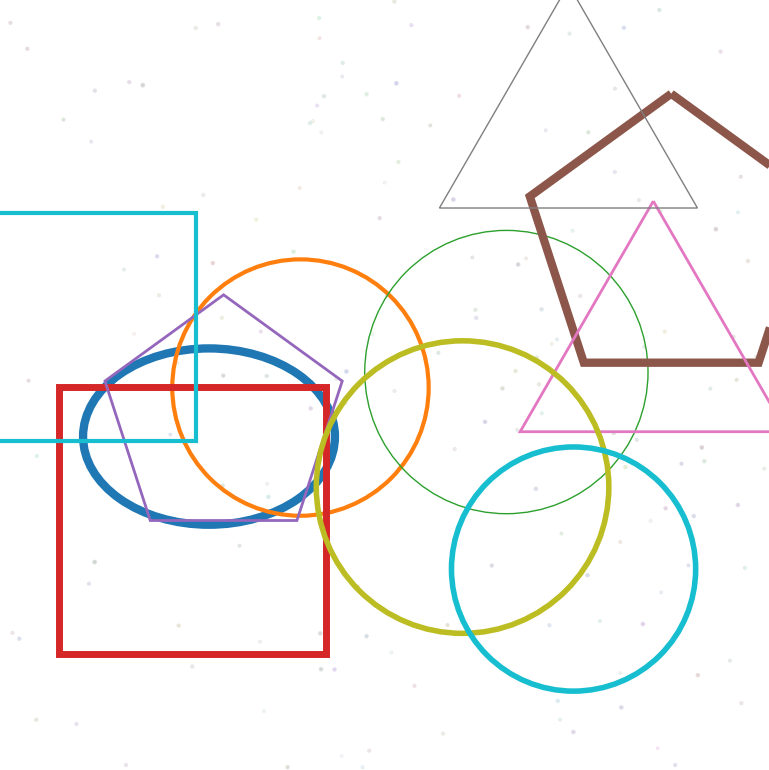[{"shape": "oval", "thickness": 3, "radius": 0.82, "center": [0.271, 0.433]}, {"shape": "circle", "thickness": 1.5, "radius": 0.83, "center": [0.39, 0.497]}, {"shape": "circle", "thickness": 0.5, "radius": 0.92, "center": [0.658, 0.517]}, {"shape": "square", "thickness": 2.5, "radius": 0.87, "center": [0.25, 0.324]}, {"shape": "pentagon", "thickness": 1, "radius": 0.81, "center": [0.29, 0.455]}, {"shape": "pentagon", "thickness": 3, "radius": 0.97, "center": [0.872, 0.685]}, {"shape": "triangle", "thickness": 1, "radius": 1.0, "center": [0.848, 0.539]}, {"shape": "triangle", "thickness": 0.5, "radius": 0.97, "center": [0.738, 0.827]}, {"shape": "circle", "thickness": 2, "radius": 0.95, "center": [0.601, 0.367]}, {"shape": "square", "thickness": 1.5, "radius": 0.74, "center": [0.106, 0.576]}, {"shape": "circle", "thickness": 2, "radius": 0.79, "center": [0.745, 0.261]}]